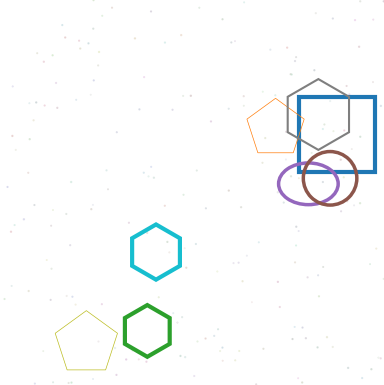[{"shape": "square", "thickness": 3, "radius": 0.49, "center": [0.876, 0.65]}, {"shape": "pentagon", "thickness": 0.5, "radius": 0.39, "center": [0.716, 0.666]}, {"shape": "hexagon", "thickness": 3, "radius": 0.34, "center": [0.383, 0.14]}, {"shape": "oval", "thickness": 2.5, "radius": 0.39, "center": [0.801, 0.523]}, {"shape": "circle", "thickness": 2.5, "radius": 0.35, "center": [0.857, 0.537]}, {"shape": "hexagon", "thickness": 1.5, "radius": 0.46, "center": [0.827, 0.703]}, {"shape": "pentagon", "thickness": 0.5, "radius": 0.43, "center": [0.224, 0.108]}, {"shape": "hexagon", "thickness": 3, "radius": 0.36, "center": [0.405, 0.345]}]